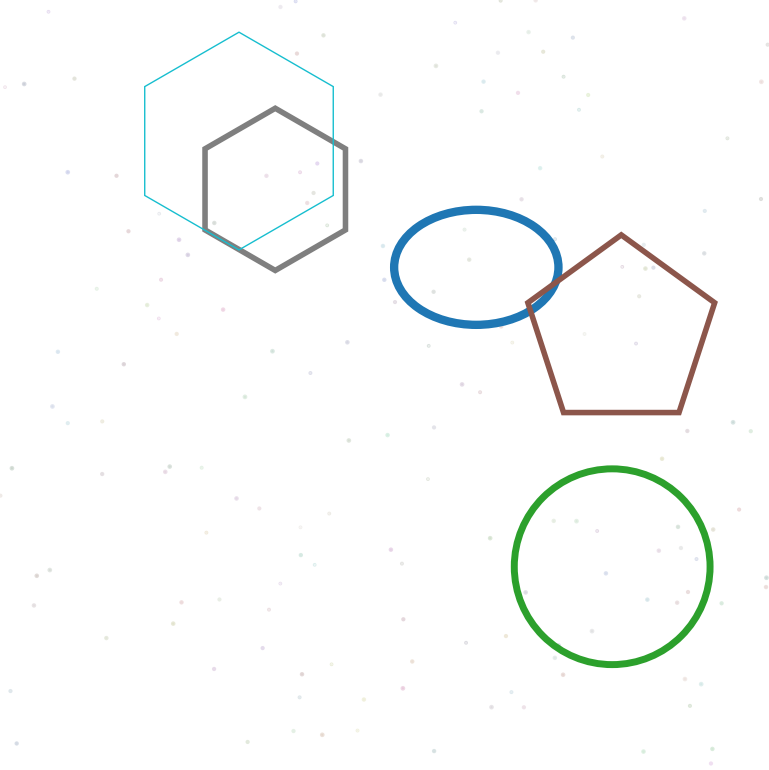[{"shape": "oval", "thickness": 3, "radius": 0.53, "center": [0.619, 0.653]}, {"shape": "circle", "thickness": 2.5, "radius": 0.64, "center": [0.795, 0.264]}, {"shape": "pentagon", "thickness": 2, "radius": 0.64, "center": [0.807, 0.567]}, {"shape": "hexagon", "thickness": 2, "radius": 0.53, "center": [0.357, 0.754]}, {"shape": "hexagon", "thickness": 0.5, "radius": 0.71, "center": [0.31, 0.817]}]